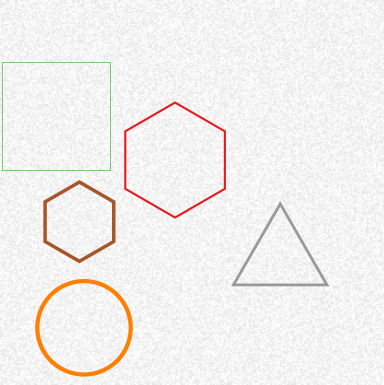[{"shape": "hexagon", "thickness": 1.5, "radius": 0.75, "center": [0.455, 0.584]}, {"shape": "square", "thickness": 0.5, "radius": 0.7, "center": [0.146, 0.698]}, {"shape": "circle", "thickness": 3, "radius": 0.61, "center": [0.218, 0.149]}, {"shape": "hexagon", "thickness": 2.5, "radius": 0.51, "center": [0.206, 0.424]}, {"shape": "triangle", "thickness": 2, "radius": 0.7, "center": [0.728, 0.33]}]